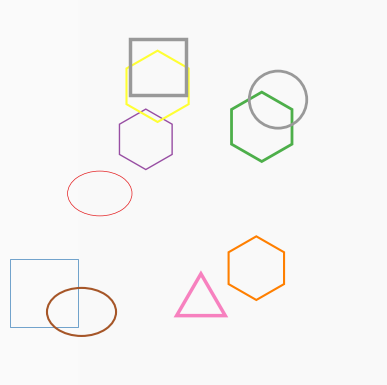[{"shape": "oval", "thickness": 0.5, "radius": 0.42, "center": [0.258, 0.497]}, {"shape": "square", "thickness": 0.5, "radius": 0.44, "center": [0.113, 0.239]}, {"shape": "hexagon", "thickness": 2, "radius": 0.45, "center": [0.676, 0.671]}, {"shape": "hexagon", "thickness": 1, "radius": 0.39, "center": [0.376, 0.638]}, {"shape": "hexagon", "thickness": 1.5, "radius": 0.41, "center": [0.661, 0.303]}, {"shape": "hexagon", "thickness": 1.5, "radius": 0.46, "center": [0.407, 0.776]}, {"shape": "oval", "thickness": 1.5, "radius": 0.45, "center": [0.21, 0.19]}, {"shape": "triangle", "thickness": 2.5, "radius": 0.36, "center": [0.519, 0.216]}, {"shape": "circle", "thickness": 2, "radius": 0.37, "center": [0.717, 0.741]}, {"shape": "square", "thickness": 2.5, "radius": 0.36, "center": [0.408, 0.826]}]